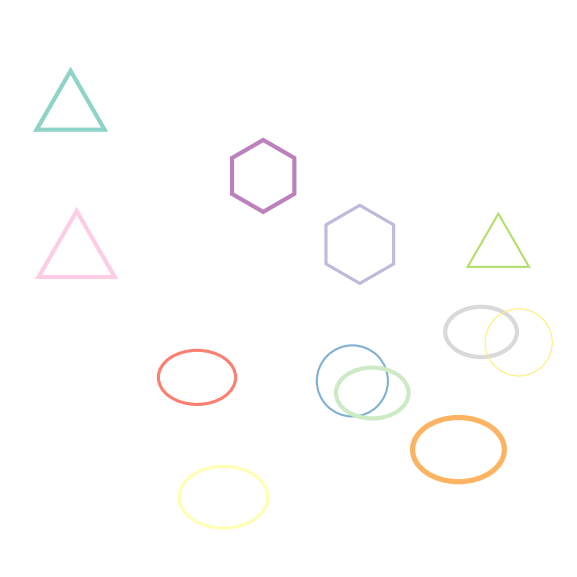[{"shape": "triangle", "thickness": 2, "radius": 0.34, "center": [0.122, 0.809]}, {"shape": "oval", "thickness": 1.5, "radius": 0.38, "center": [0.387, 0.138]}, {"shape": "hexagon", "thickness": 1.5, "radius": 0.34, "center": [0.623, 0.576]}, {"shape": "oval", "thickness": 1.5, "radius": 0.33, "center": [0.341, 0.346]}, {"shape": "circle", "thickness": 1, "radius": 0.31, "center": [0.61, 0.34]}, {"shape": "oval", "thickness": 2.5, "radius": 0.4, "center": [0.794, 0.221]}, {"shape": "triangle", "thickness": 1, "radius": 0.31, "center": [0.863, 0.568]}, {"shape": "triangle", "thickness": 2, "radius": 0.38, "center": [0.133, 0.558]}, {"shape": "oval", "thickness": 2, "radius": 0.31, "center": [0.833, 0.424]}, {"shape": "hexagon", "thickness": 2, "radius": 0.31, "center": [0.456, 0.694]}, {"shape": "oval", "thickness": 2, "radius": 0.31, "center": [0.645, 0.319]}, {"shape": "circle", "thickness": 0.5, "radius": 0.29, "center": [0.898, 0.406]}]